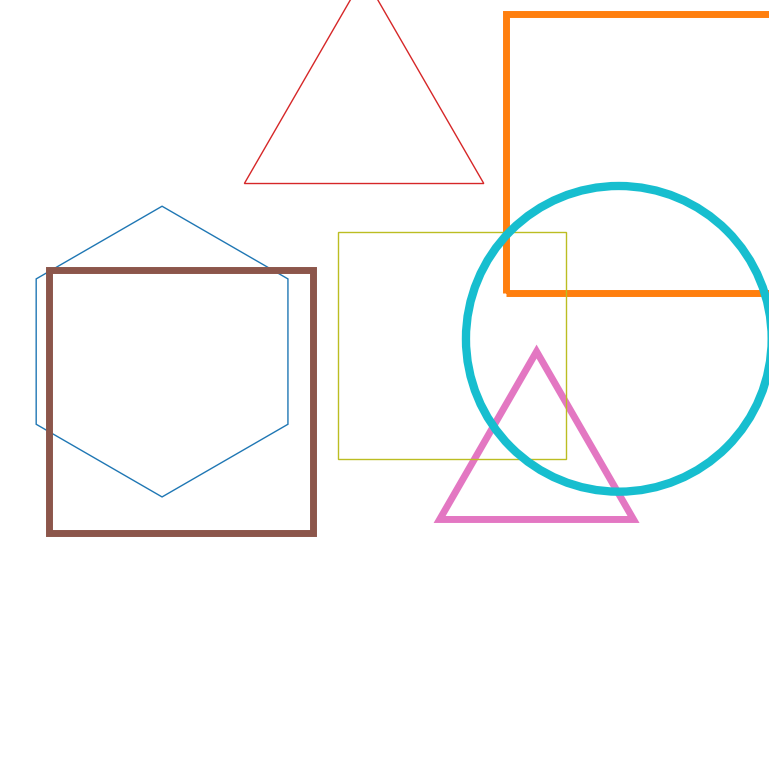[{"shape": "hexagon", "thickness": 0.5, "radius": 0.94, "center": [0.21, 0.543]}, {"shape": "square", "thickness": 2.5, "radius": 0.9, "center": [0.838, 0.801]}, {"shape": "triangle", "thickness": 0.5, "radius": 0.9, "center": [0.473, 0.851]}, {"shape": "square", "thickness": 2.5, "radius": 0.86, "center": [0.235, 0.478]}, {"shape": "triangle", "thickness": 2.5, "radius": 0.73, "center": [0.697, 0.398]}, {"shape": "square", "thickness": 0.5, "radius": 0.74, "center": [0.587, 0.551]}, {"shape": "circle", "thickness": 3, "radius": 0.99, "center": [0.804, 0.56]}]